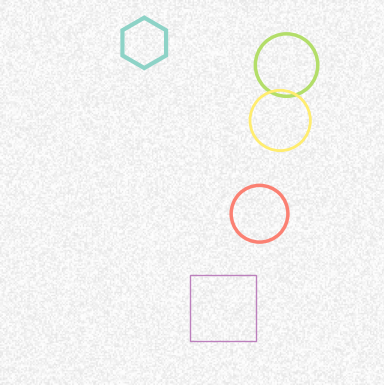[{"shape": "hexagon", "thickness": 3, "radius": 0.33, "center": [0.375, 0.889]}, {"shape": "circle", "thickness": 2.5, "radius": 0.37, "center": [0.674, 0.445]}, {"shape": "circle", "thickness": 2.5, "radius": 0.41, "center": [0.744, 0.831]}, {"shape": "square", "thickness": 1, "radius": 0.43, "center": [0.579, 0.201]}, {"shape": "circle", "thickness": 2, "radius": 0.39, "center": [0.728, 0.687]}]